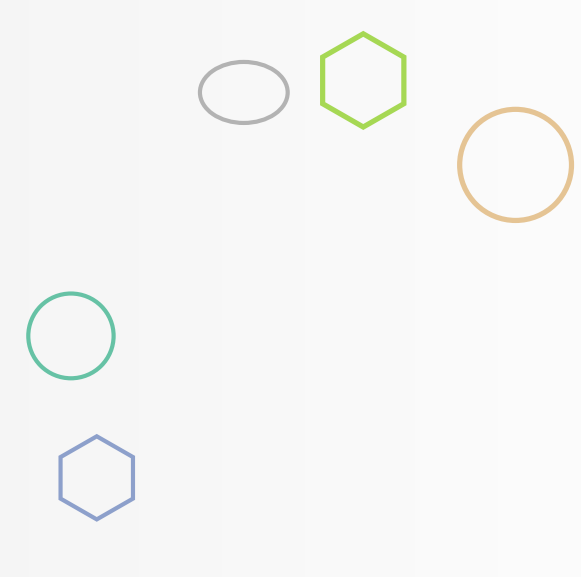[{"shape": "circle", "thickness": 2, "radius": 0.37, "center": [0.122, 0.417]}, {"shape": "hexagon", "thickness": 2, "radius": 0.36, "center": [0.166, 0.172]}, {"shape": "hexagon", "thickness": 2.5, "radius": 0.4, "center": [0.625, 0.86]}, {"shape": "circle", "thickness": 2.5, "radius": 0.48, "center": [0.887, 0.714]}, {"shape": "oval", "thickness": 2, "radius": 0.38, "center": [0.419, 0.839]}]